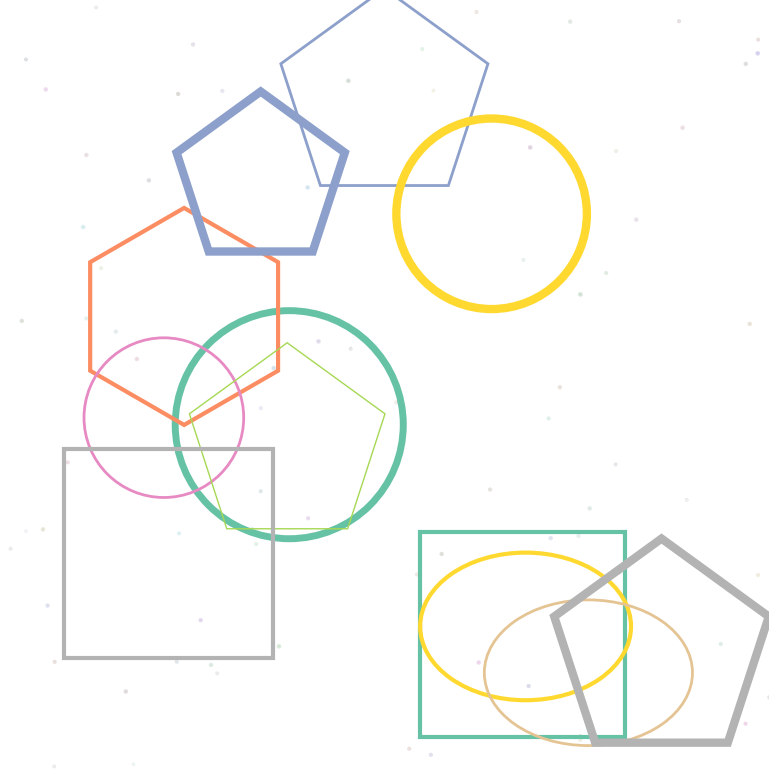[{"shape": "square", "thickness": 1.5, "radius": 0.66, "center": [0.679, 0.176]}, {"shape": "circle", "thickness": 2.5, "radius": 0.74, "center": [0.376, 0.448]}, {"shape": "hexagon", "thickness": 1.5, "radius": 0.7, "center": [0.239, 0.589]}, {"shape": "pentagon", "thickness": 1, "radius": 0.71, "center": [0.499, 0.873]}, {"shape": "pentagon", "thickness": 3, "radius": 0.57, "center": [0.339, 0.766]}, {"shape": "circle", "thickness": 1, "radius": 0.52, "center": [0.213, 0.458]}, {"shape": "pentagon", "thickness": 0.5, "radius": 0.67, "center": [0.373, 0.421]}, {"shape": "circle", "thickness": 3, "radius": 0.62, "center": [0.638, 0.722]}, {"shape": "oval", "thickness": 1.5, "radius": 0.68, "center": [0.683, 0.186]}, {"shape": "oval", "thickness": 1, "radius": 0.68, "center": [0.764, 0.126]}, {"shape": "pentagon", "thickness": 3, "radius": 0.73, "center": [0.859, 0.154]}, {"shape": "square", "thickness": 1.5, "radius": 0.68, "center": [0.219, 0.281]}]